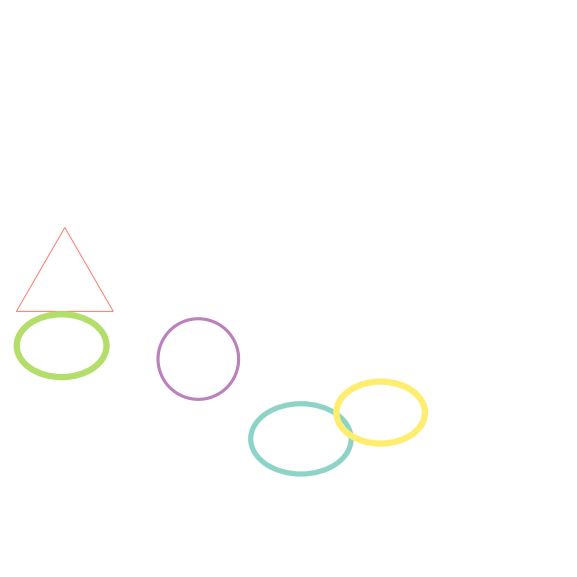[{"shape": "oval", "thickness": 2.5, "radius": 0.43, "center": [0.521, 0.239]}, {"shape": "triangle", "thickness": 0.5, "radius": 0.48, "center": [0.112, 0.508]}, {"shape": "oval", "thickness": 3, "radius": 0.39, "center": [0.107, 0.401]}, {"shape": "circle", "thickness": 1.5, "radius": 0.35, "center": [0.343, 0.377]}, {"shape": "oval", "thickness": 3, "radius": 0.38, "center": [0.659, 0.285]}]